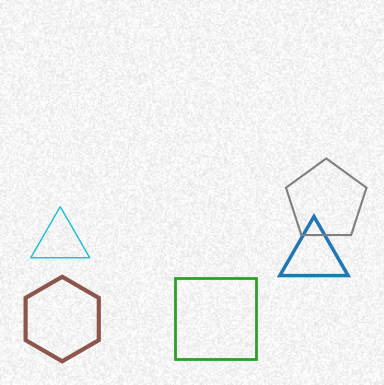[{"shape": "triangle", "thickness": 2.5, "radius": 0.51, "center": [0.816, 0.335]}, {"shape": "square", "thickness": 2, "radius": 0.53, "center": [0.559, 0.172]}, {"shape": "hexagon", "thickness": 3, "radius": 0.55, "center": [0.162, 0.171]}, {"shape": "pentagon", "thickness": 1.5, "radius": 0.55, "center": [0.847, 0.478]}, {"shape": "triangle", "thickness": 1, "radius": 0.44, "center": [0.156, 0.375]}]